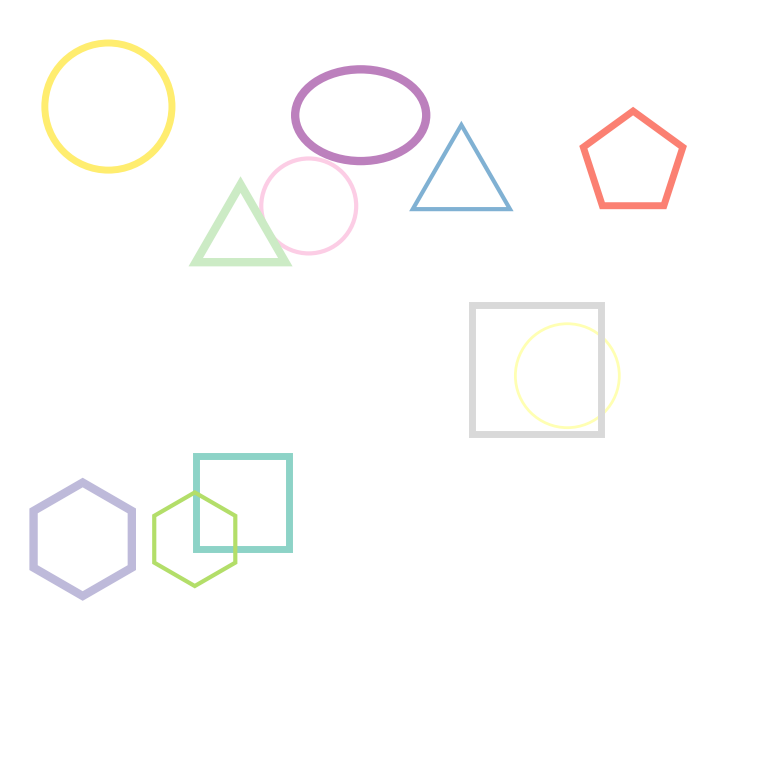[{"shape": "square", "thickness": 2.5, "radius": 0.3, "center": [0.315, 0.347]}, {"shape": "circle", "thickness": 1, "radius": 0.34, "center": [0.737, 0.512]}, {"shape": "hexagon", "thickness": 3, "radius": 0.37, "center": [0.107, 0.3]}, {"shape": "pentagon", "thickness": 2.5, "radius": 0.34, "center": [0.822, 0.788]}, {"shape": "triangle", "thickness": 1.5, "radius": 0.36, "center": [0.599, 0.765]}, {"shape": "hexagon", "thickness": 1.5, "radius": 0.3, "center": [0.253, 0.3]}, {"shape": "circle", "thickness": 1.5, "radius": 0.31, "center": [0.401, 0.733]}, {"shape": "square", "thickness": 2.5, "radius": 0.42, "center": [0.697, 0.52]}, {"shape": "oval", "thickness": 3, "radius": 0.43, "center": [0.468, 0.85]}, {"shape": "triangle", "thickness": 3, "radius": 0.34, "center": [0.312, 0.693]}, {"shape": "circle", "thickness": 2.5, "radius": 0.41, "center": [0.141, 0.862]}]